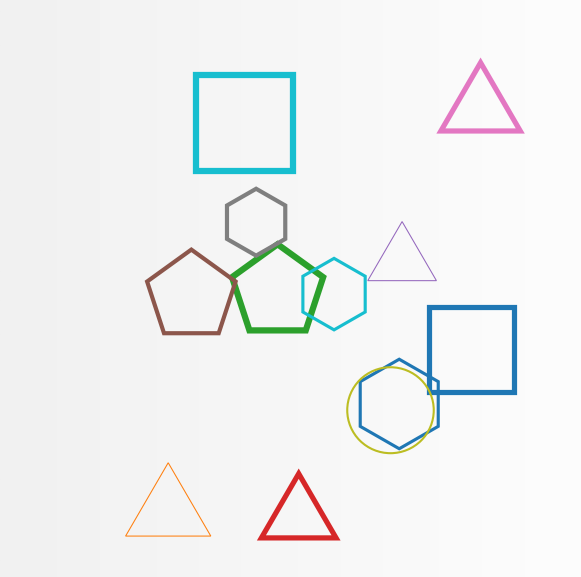[{"shape": "hexagon", "thickness": 1.5, "radius": 0.39, "center": [0.687, 0.3]}, {"shape": "square", "thickness": 2.5, "radius": 0.37, "center": [0.811, 0.394]}, {"shape": "triangle", "thickness": 0.5, "radius": 0.42, "center": [0.289, 0.113]}, {"shape": "pentagon", "thickness": 3, "radius": 0.41, "center": [0.478, 0.494]}, {"shape": "triangle", "thickness": 2.5, "radius": 0.37, "center": [0.514, 0.105]}, {"shape": "triangle", "thickness": 0.5, "radius": 0.34, "center": [0.692, 0.547]}, {"shape": "pentagon", "thickness": 2, "radius": 0.4, "center": [0.329, 0.487]}, {"shape": "triangle", "thickness": 2.5, "radius": 0.39, "center": [0.827, 0.812]}, {"shape": "hexagon", "thickness": 2, "radius": 0.29, "center": [0.441, 0.614]}, {"shape": "circle", "thickness": 1, "radius": 0.37, "center": [0.672, 0.289]}, {"shape": "hexagon", "thickness": 1.5, "radius": 0.31, "center": [0.575, 0.49]}, {"shape": "square", "thickness": 3, "radius": 0.42, "center": [0.421, 0.787]}]